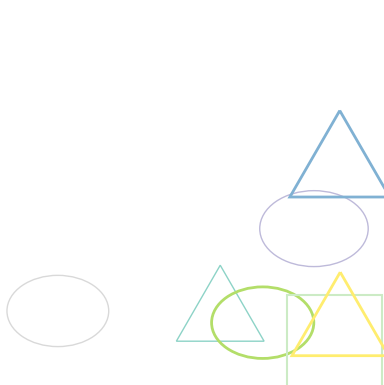[{"shape": "triangle", "thickness": 1, "radius": 0.66, "center": [0.572, 0.18]}, {"shape": "oval", "thickness": 1, "radius": 0.7, "center": [0.815, 0.406]}, {"shape": "triangle", "thickness": 2, "radius": 0.75, "center": [0.883, 0.563]}, {"shape": "oval", "thickness": 2, "radius": 0.66, "center": [0.682, 0.162]}, {"shape": "oval", "thickness": 1, "radius": 0.66, "center": [0.15, 0.192]}, {"shape": "square", "thickness": 1.5, "radius": 0.62, "center": [0.87, 0.11]}, {"shape": "triangle", "thickness": 2, "radius": 0.72, "center": [0.884, 0.148]}]